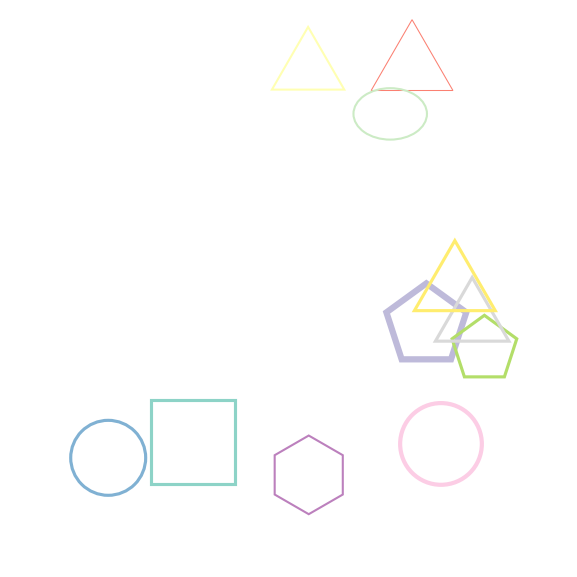[{"shape": "square", "thickness": 1.5, "radius": 0.37, "center": [0.335, 0.234]}, {"shape": "triangle", "thickness": 1, "radius": 0.36, "center": [0.533, 0.88]}, {"shape": "pentagon", "thickness": 3, "radius": 0.36, "center": [0.738, 0.436]}, {"shape": "triangle", "thickness": 0.5, "radius": 0.41, "center": [0.714, 0.883]}, {"shape": "circle", "thickness": 1.5, "radius": 0.32, "center": [0.187, 0.206]}, {"shape": "pentagon", "thickness": 1.5, "radius": 0.29, "center": [0.839, 0.394]}, {"shape": "circle", "thickness": 2, "radius": 0.35, "center": [0.764, 0.23]}, {"shape": "triangle", "thickness": 1.5, "radius": 0.37, "center": [0.818, 0.445]}, {"shape": "hexagon", "thickness": 1, "radius": 0.34, "center": [0.535, 0.177]}, {"shape": "oval", "thickness": 1, "radius": 0.32, "center": [0.676, 0.802]}, {"shape": "triangle", "thickness": 1.5, "radius": 0.4, "center": [0.788, 0.502]}]